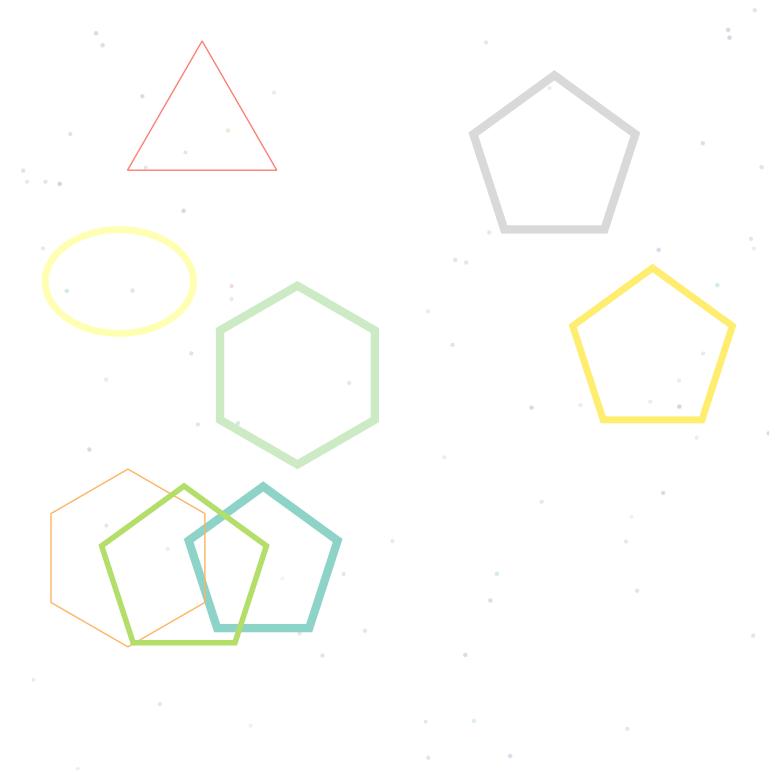[{"shape": "pentagon", "thickness": 3, "radius": 0.51, "center": [0.342, 0.267]}, {"shape": "oval", "thickness": 2.5, "radius": 0.48, "center": [0.155, 0.634]}, {"shape": "triangle", "thickness": 0.5, "radius": 0.56, "center": [0.263, 0.835]}, {"shape": "hexagon", "thickness": 0.5, "radius": 0.58, "center": [0.166, 0.275]}, {"shape": "pentagon", "thickness": 2, "radius": 0.56, "center": [0.239, 0.256]}, {"shape": "pentagon", "thickness": 3, "radius": 0.55, "center": [0.72, 0.792]}, {"shape": "hexagon", "thickness": 3, "radius": 0.58, "center": [0.386, 0.513]}, {"shape": "pentagon", "thickness": 2.5, "radius": 0.55, "center": [0.847, 0.543]}]